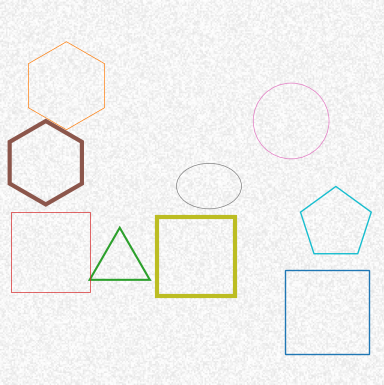[{"shape": "square", "thickness": 1, "radius": 0.55, "center": [0.848, 0.188]}, {"shape": "hexagon", "thickness": 0.5, "radius": 0.57, "center": [0.173, 0.777]}, {"shape": "triangle", "thickness": 1.5, "radius": 0.45, "center": [0.311, 0.318]}, {"shape": "square", "thickness": 0.5, "radius": 0.52, "center": [0.131, 0.346]}, {"shape": "hexagon", "thickness": 3, "radius": 0.54, "center": [0.119, 0.577]}, {"shape": "circle", "thickness": 0.5, "radius": 0.49, "center": [0.756, 0.686]}, {"shape": "oval", "thickness": 0.5, "radius": 0.42, "center": [0.543, 0.517]}, {"shape": "square", "thickness": 3, "radius": 0.51, "center": [0.509, 0.334]}, {"shape": "pentagon", "thickness": 1, "radius": 0.48, "center": [0.872, 0.419]}]